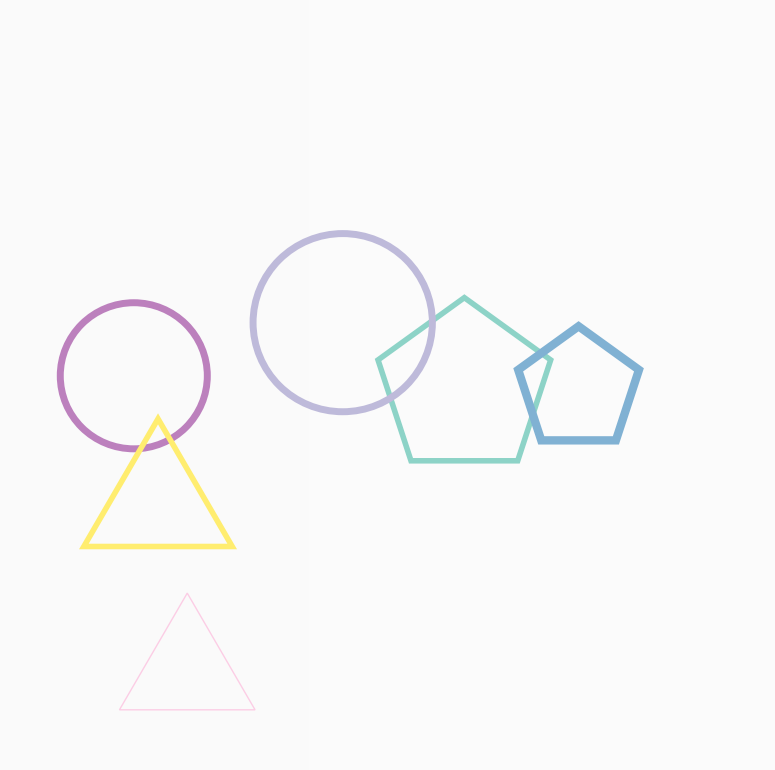[{"shape": "pentagon", "thickness": 2, "radius": 0.59, "center": [0.599, 0.496]}, {"shape": "circle", "thickness": 2.5, "radius": 0.58, "center": [0.442, 0.581]}, {"shape": "pentagon", "thickness": 3, "radius": 0.41, "center": [0.747, 0.494]}, {"shape": "triangle", "thickness": 0.5, "radius": 0.51, "center": [0.242, 0.129]}, {"shape": "circle", "thickness": 2.5, "radius": 0.47, "center": [0.173, 0.512]}, {"shape": "triangle", "thickness": 2, "radius": 0.55, "center": [0.204, 0.346]}]